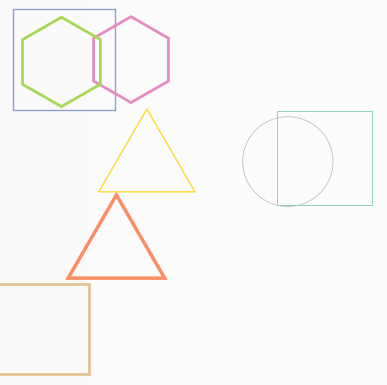[{"shape": "square", "thickness": 0.5, "radius": 0.61, "center": [0.836, 0.59]}, {"shape": "triangle", "thickness": 2.5, "radius": 0.72, "center": [0.3, 0.35]}, {"shape": "square", "thickness": 1, "radius": 0.66, "center": [0.166, 0.846]}, {"shape": "hexagon", "thickness": 2, "radius": 0.56, "center": [0.338, 0.845]}, {"shape": "hexagon", "thickness": 2, "radius": 0.58, "center": [0.159, 0.839]}, {"shape": "triangle", "thickness": 1, "radius": 0.72, "center": [0.379, 0.573]}, {"shape": "square", "thickness": 2, "radius": 0.58, "center": [0.112, 0.145]}, {"shape": "circle", "thickness": 0.5, "radius": 0.58, "center": [0.743, 0.58]}]